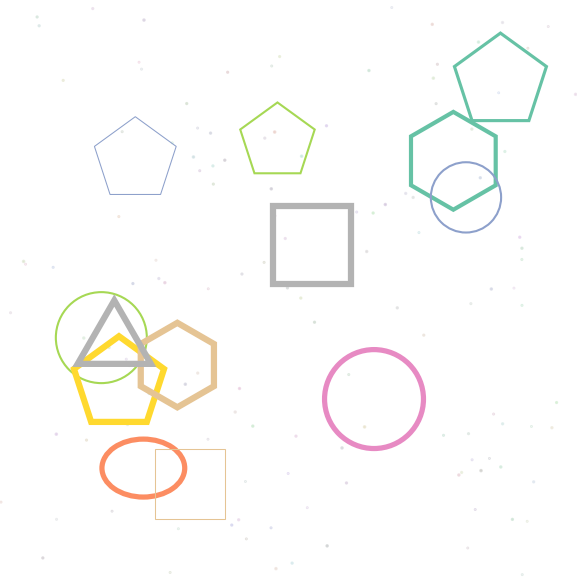[{"shape": "hexagon", "thickness": 2, "radius": 0.42, "center": [0.785, 0.721]}, {"shape": "pentagon", "thickness": 1.5, "radius": 0.42, "center": [0.867, 0.858]}, {"shape": "oval", "thickness": 2.5, "radius": 0.36, "center": [0.248, 0.189]}, {"shape": "pentagon", "thickness": 0.5, "radius": 0.37, "center": [0.234, 0.723]}, {"shape": "circle", "thickness": 1, "radius": 0.3, "center": [0.807, 0.657]}, {"shape": "circle", "thickness": 2.5, "radius": 0.43, "center": [0.648, 0.308]}, {"shape": "pentagon", "thickness": 1, "radius": 0.34, "center": [0.48, 0.754]}, {"shape": "circle", "thickness": 1, "radius": 0.39, "center": [0.175, 0.414]}, {"shape": "pentagon", "thickness": 3, "radius": 0.41, "center": [0.206, 0.335]}, {"shape": "hexagon", "thickness": 3, "radius": 0.37, "center": [0.307, 0.367]}, {"shape": "square", "thickness": 0.5, "radius": 0.3, "center": [0.33, 0.161]}, {"shape": "triangle", "thickness": 3, "radius": 0.37, "center": [0.198, 0.406]}, {"shape": "square", "thickness": 3, "radius": 0.34, "center": [0.54, 0.574]}]